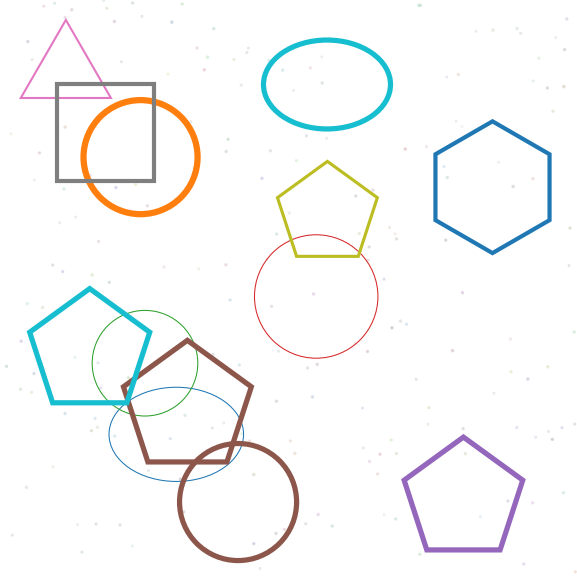[{"shape": "hexagon", "thickness": 2, "radius": 0.57, "center": [0.853, 0.675]}, {"shape": "oval", "thickness": 0.5, "radius": 0.58, "center": [0.305, 0.247]}, {"shape": "circle", "thickness": 3, "radius": 0.49, "center": [0.243, 0.727]}, {"shape": "circle", "thickness": 0.5, "radius": 0.46, "center": [0.251, 0.37]}, {"shape": "circle", "thickness": 0.5, "radius": 0.53, "center": [0.548, 0.486]}, {"shape": "pentagon", "thickness": 2.5, "radius": 0.54, "center": [0.803, 0.134]}, {"shape": "circle", "thickness": 2.5, "radius": 0.51, "center": [0.412, 0.13]}, {"shape": "pentagon", "thickness": 2.5, "radius": 0.58, "center": [0.324, 0.293]}, {"shape": "triangle", "thickness": 1, "radius": 0.45, "center": [0.114, 0.875]}, {"shape": "square", "thickness": 2, "radius": 0.42, "center": [0.183, 0.769]}, {"shape": "pentagon", "thickness": 1.5, "radius": 0.45, "center": [0.567, 0.629]}, {"shape": "pentagon", "thickness": 2.5, "radius": 0.55, "center": [0.155, 0.39]}, {"shape": "oval", "thickness": 2.5, "radius": 0.55, "center": [0.566, 0.853]}]